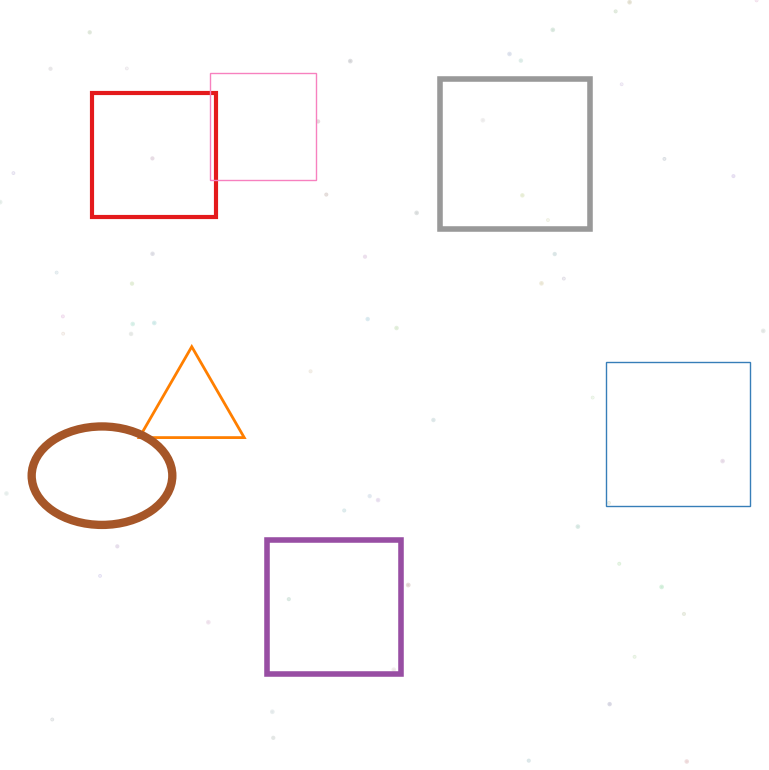[{"shape": "square", "thickness": 1.5, "radius": 0.4, "center": [0.2, 0.799]}, {"shape": "square", "thickness": 0.5, "radius": 0.47, "center": [0.881, 0.436]}, {"shape": "square", "thickness": 2, "radius": 0.44, "center": [0.433, 0.212]}, {"shape": "triangle", "thickness": 1, "radius": 0.39, "center": [0.249, 0.471]}, {"shape": "oval", "thickness": 3, "radius": 0.46, "center": [0.132, 0.382]}, {"shape": "square", "thickness": 0.5, "radius": 0.34, "center": [0.341, 0.836]}, {"shape": "square", "thickness": 2, "radius": 0.49, "center": [0.669, 0.8]}]